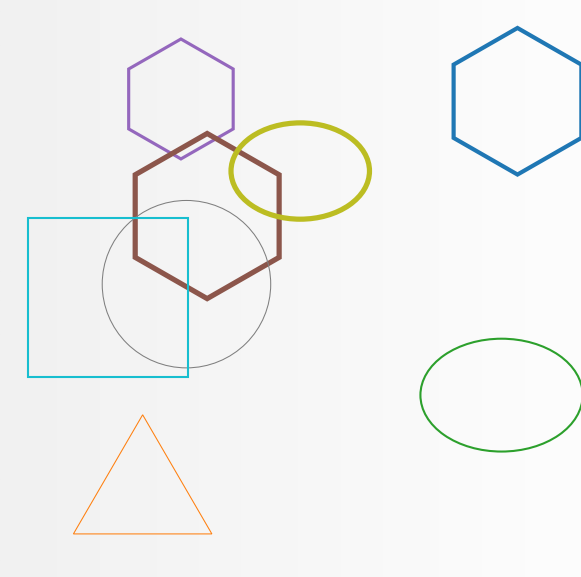[{"shape": "hexagon", "thickness": 2, "radius": 0.63, "center": [0.89, 0.824]}, {"shape": "triangle", "thickness": 0.5, "radius": 0.69, "center": [0.245, 0.143]}, {"shape": "oval", "thickness": 1, "radius": 0.7, "center": [0.863, 0.315]}, {"shape": "hexagon", "thickness": 1.5, "radius": 0.52, "center": [0.311, 0.828]}, {"shape": "hexagon", "thickness": 2.5, "radius": 0.71, "center": [0.356, 0.625]}, {"shape": "circle", "thickness": 0.5, "radius": 0.72, "center": [0.321, 0.507]}, {"shape": "oval", "thickness": 2.5, "radius": 0.6, "center": [0.517, 0.703]}, {"shape": "square", "thickness": 1, "radius": 0.69, "center": [0.186, 0.483]}]